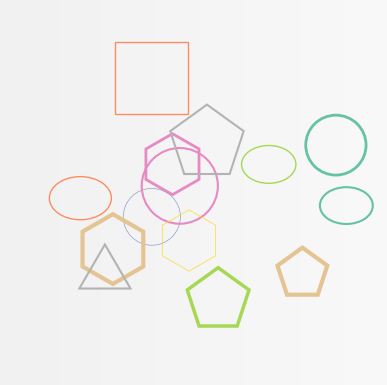[{"shape": "circle", "thickness": 2, "radius": 0.39, "center": [0.867, 0.623]}, {"shape": "oval", "thickness": 1.5, "radius": 0.34, "center": [0.894, 0.466]}, {"shape": "square", "thickness": 1, "radius": 0.47, "center": [0.391, 0.797]}, {"shape": "oval", "thickness": 1, "radius": 0.4, "center": [0.207, 0.485]}, {"shape": "circle", "thickness": 0.5, "radius": 0.37, "center": [0.392, 0.437]}, {"shape": "hexagon", "thickness": 2, "radius": 0.4, "center": [0.445, 0.573]}, {"shape": "circle", "thickness": 1.5, "radius": 0.49, "center": [0.464, 0.517]}, {"shape": "oval", "thickness": 1, "radius": 0.35, "center": [0.693, 0.573]}, {"shape": "pentagon", "thickness": 2.5, "radius": 0.42, "center": [0.563, 0.221]}, {"shape": "hexagon", "thickness": 0.5, "radius": 0.4, "center": [0.488, 0.375]}, {"shape": "pentagon", "thickness": 3, "radius": 0.34, "center": [0.78, 0.289]}, {"shape": "hexagon", "thickness": 3, "radius": 0.45, "center": [0.291, 0.353]}, {"shape": "triangle", "thickness": 1.5, "radius": 0.38, "center": [0.271, 0.289]}, {"shape": "pentagon", "thickness": 1.5, "radius": 0.5, "center": [0.534, 0.629]}]